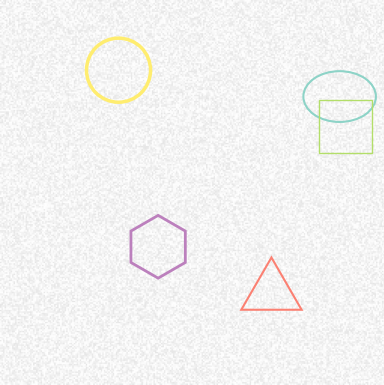[{"shape": "oval", "thickness": 1.5, "radius": 0.47, "center": [0.882, 0.749]}, {"shape": "triangle", "thickness": 1.5, "radius": 0.45, "center": [0.705, 0.241]}, {"shape": "square", "thickness": 1, "radius": 0.34, "center": [0.897, 0.671]}, {"shape": "hexagon", "thickness": 2, "radius": 0.41, "center": [0.411, 0.359]}, {"shape": "circle", "thickness": 2.5, "radius": 0.42, "center": [0.308, 0.818]}]